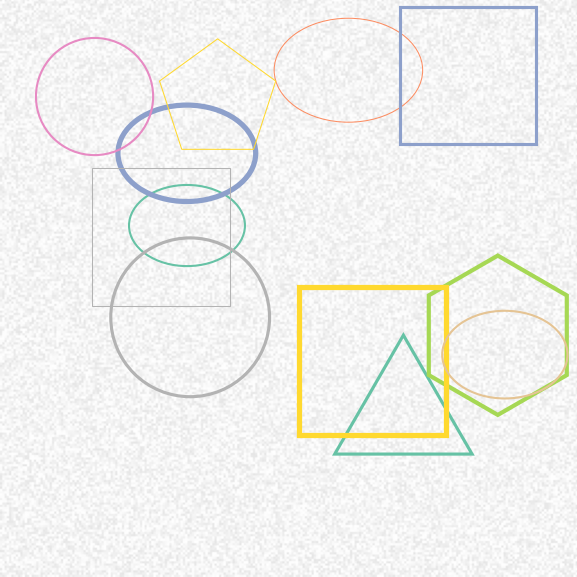[{"shape": "oval", "thickness": 1, "radius": 0.5, "center": [0.324, 0.609]}, {"shape": "triangle", "thickness": 1.5, "radius": 0.69, "center": [0.699, 0.281]}, {"shape": "oval", "thickness": 0.5, "radius": 0.64, "center": [0.603, 0.878]}, {"shape": "oval", "thickness": 2.5, "radius": 0.6, "center": [0.323, 0.734]}, {"shape": "square", "thickness": 1.5, "radius": 0.59, "center": [0.81, 0.868]}, {"shape": "circle", "thickness": 1, "radius": 0.51, "center": [0.164, 0.832]}, {"shape": "hexagon", "thickness": 2, "radius": 0.69, "center": [0.862, 0.419]}, {"shape": "pentagon", "thickness": 0.5, "radius": 0.53, "center": [0.377, 0.826]}, {"shape": "square", "thickness": 2.5, "radius": 0.64, "center": [0.645, 0.375]}, {"shape": "oval", "thickness": 1, "radius": 0.54, "center": [0.874, 0.385]}, {"shape": "circle", "thickness": 1.5, "radius": 0.69, "center": [0.329, 0.45]}, {"shape": "square", "thickness": 0.5, "radius": 0.6, "center": [0.278, 0.589]}]